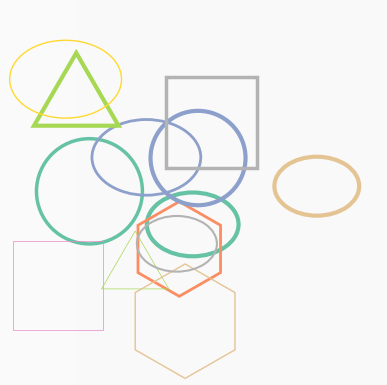[{"shape": "circle", "thickness": 2.5, "radius": 0.68, "center": [0.231, 0.503]}, {"shape": "oval", "thickness": 3, "radius": 0.59, "center": [0.497, 0.417]}, {"shape": "hexagon", "thickness": 2, "radius": 0.61, "center": [0.463, 0.353]}, {"shape": "circle", "thickness": 3, "radius": 0.61, "center": [0.511, 0.59]}, {"shape": "oval", "thickness": 2, "radius": 0.7, "center": [0.378, 0.591]}, {"shape": "square", "thickness": 0.5, "radius": 0.58, "center": [0.15, 0.259]}, {"shape": "triangle", "thickness": 0.5, "radius": 0.5, "center": [0.349, 0.3]}, {"shape": "triangle", "thickness": 3, "radius": 0.63, "center": [0.197, 0.737]}, {"shape": "oval", "thickness": 1, "radius": 0.72, "center": [0.169, 0.794]}, {"shape": "oval", "thickness": 3, "radius": 0.55, "center": [0.818, 0.516]}, {"shape": "hexagon", "thickness": 1, "radius": 0.74, "center": [0.478, 0.166]}, {"shape": "oval", "thickness": 1.5, "radius": 0.52, "center": [0.456, 0.367]}, {"shape": "square", "thickness": 2.5, "radius": 0.59, "center": [0.545, 0.682]}]